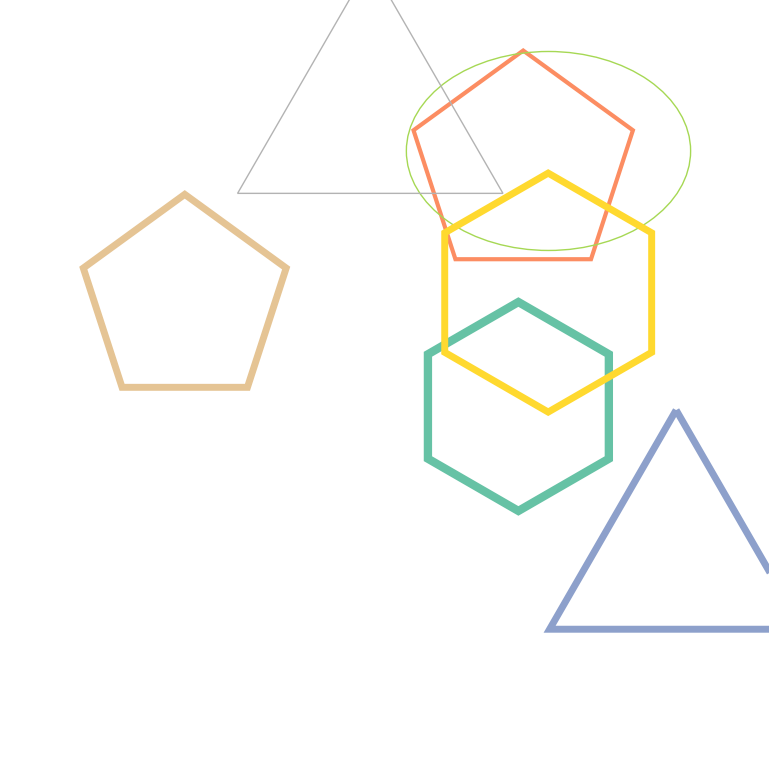[{"shape": "hexagon", "thickness": 3, "radius": 0.68, "center": [0.673, 0.472]}, {"shape": "pentagon", "thickness": 1.5, "radius": 0.75, "center": [0.679, 0.785]}, {"shape": "triangle", "thickness": 2.5, "radius": 0.95, "center": [0.878, 0.278]}, {"shape": "oval", "thickness": 0.5, "radius": 0.92, "center": [0.712, 0.804]}, {"shape": "hexagon", "thickness": 2.5, "radius": 0.78, "center": [0.712, 0.62]}, {"shape": "pentagon", "thickness": 2.5, "radius": 0.69, "center": [0.24, 0.609]}, {"shape": "triangle", "thickness": 0.5, "radius": 0.99, "center": [0.481, 0.848]}]